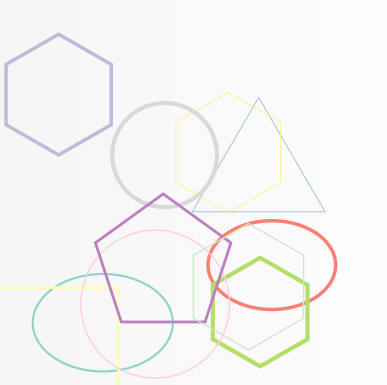[{"shape": "oval", "thickness": 1.5, "radius": 0.9, "center": [0.265, 0.162]}, {"shape": "square", "thickness": 2, "radius": 0.77, "center": [0.151, 0.1]}, {"shape": "hexagon", "thickness": 2.5, "radius": 0.78, "center": [0.151, 0.754]}, {"shape": "oval", "thickness": 2.5, "radius": 0.82, "center": [0.702, 0.311]}, {"shape": "triangle", "thickness": 0.5, "radius": 0.99, "center": [0.668, 0.549]}, {"shape": "hexagon", "thickness": 3, "radius": 0.71, "center": [0.671, 0.189]}, {"shape": "circle", "thickness": 1, "radius": 0.96, "center": [0.401, 0.21]}, {"shape": "circle", "thickness": 3, "radius": 0.68, "center": [0.425, 0.597]}, {"shape": "pentagon", "thickness": 2, "radius": 0.92, "center": [0.421, 0.312]}, {"shape": "hexagon", "thickness": 1, "radius": 0.82, "center": [0.641, 0.255]}, {"shape": "hexagon", "thickness": 0.5, "radius": 0.78, "center": [0.589, 0.604]}]